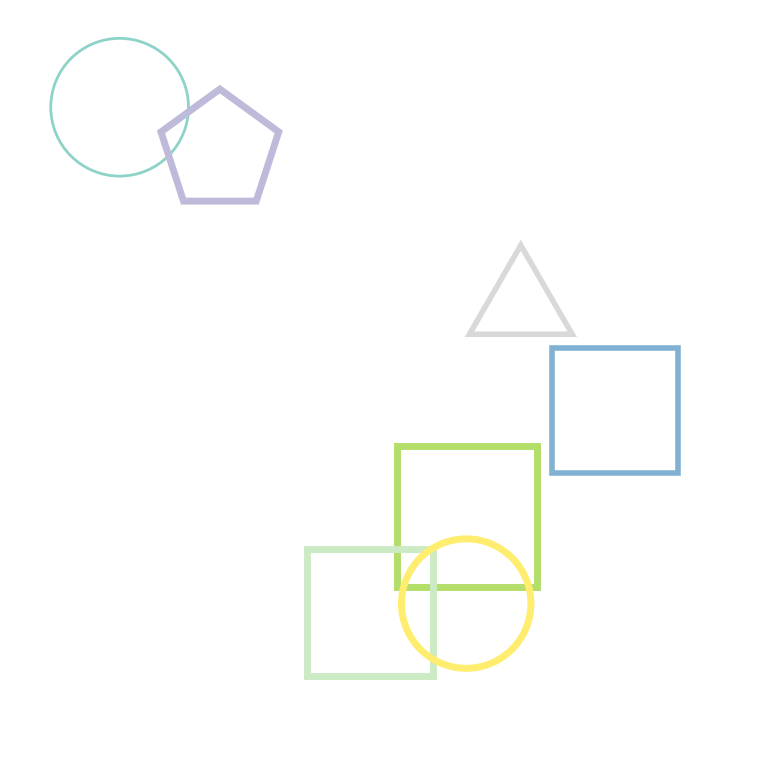[{"shape": "circle", "thickness": 1, "radius": 0.45, "center": [0.155, 0.861]}, {"shape": "pentagon", "thickness": 2.5, "radius": 0.4, "center": [0.286, 0.804]}, {"shape": "square", "thickness": 2, "radius": 0.41, "center": [0.799, 0.467]}, {"shape": "square", "thickness": 2.5, "radius": 0.46, "center": [0.607, 0.329]}, {"shape": "triangle", "thickness": 2, "radius": 0.39, "center": [0.676, 0.604]}, {"shape": "square", "thickness": 2.5, "radius": 0.41, "center": [0.481, 0.204]}, {"shape": "circle", "thickness": 2.5, "radius": 0.42, "center": [0.605, 0.216]}]